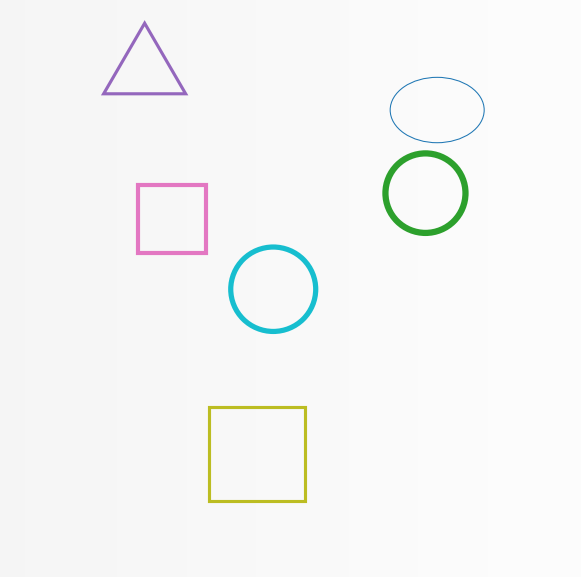[{"shape": "oval", "thickness": 0.5, "radius": 0.4, "center": [0.752, 0.809]}, {"shape": "circle", "thickness": 3, "radius": 0.34, "center": [0.732, 0.665]}, {"shape": "triangle", "thickness": 1.5, "radius": 0.41, "center": [0.249, 0.877]}, {"shape": "square", "thickness": 2, "radius": 0.29, "center": [0.296, 0.62]}, {"shape": "square", "thickness": 1.5, "radius": 0.41, "center": [0.442, 0.213]}, {"shape": "circle", "thickness": 2.5, "radius": 0.37, "center": [0.47, 0.498]}]